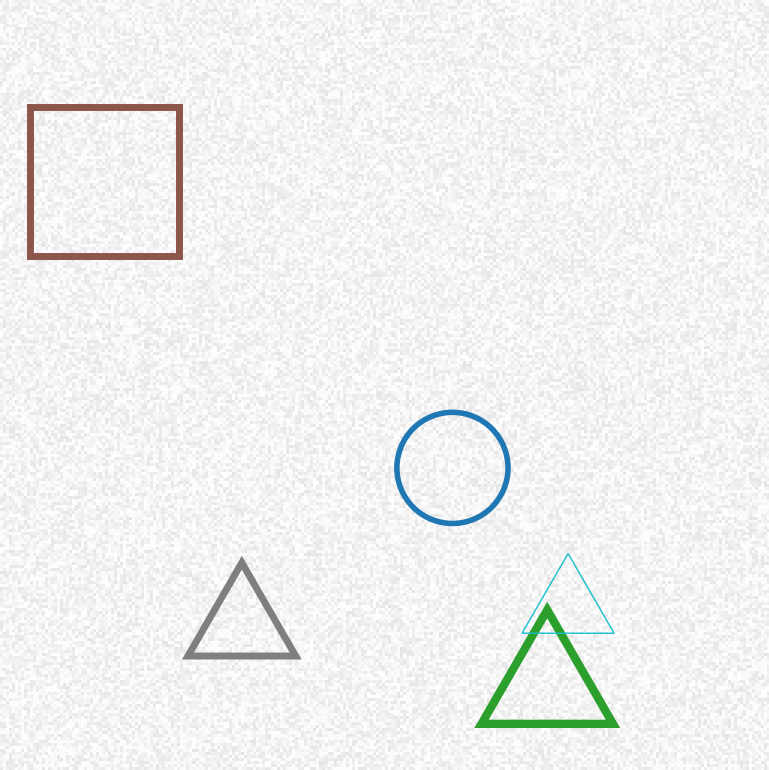[{"shape": "circle", "thickness": 2, "radius": 0.36, "center": [0.588, 0.392]}, {"shape": "triangle", "thickness": 3, "radius": 0.49, "center": [0.711, 0.109]}, {"shape": "square", "thickness": 2.5, "radius": 0.48, "center": [0.136, 0.764]}, {"shape": "triangle", "thickness": 2.5, "radius": 0.4, "center": [0.314, 0.188]}, {"shape": "triangle", "thickness": 0.5, "radius": 0.35, "center": [0.738, 0.212]}]